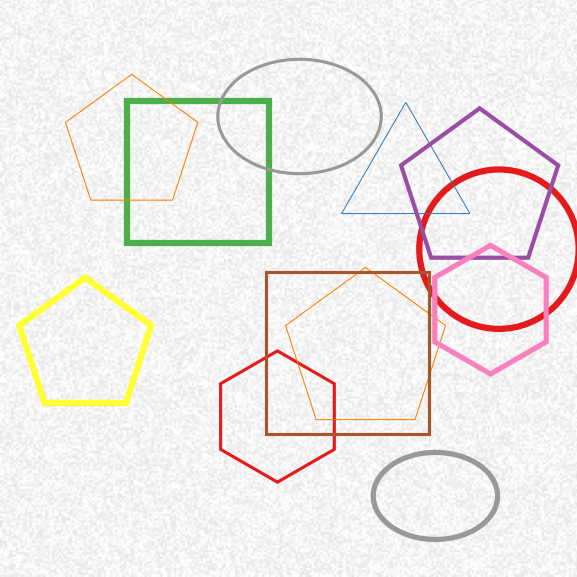[{"shape": "hexagon", "thickness": 1.5, "radius": 0.57, "center": [0.48, 0.278]}, {"shape": "circle", "thickness": 3, "radius": 0.69, "center": [0.864, 0.568]}, {"shape": "triangle", "thickness": 0.5, "radius": 0.64, "center": [0.703, 0.694]}, {"shape": "square", "thickness": 3, "radius": 0.62, "center": [0.343, 0.701]}, {"shape": "pentagon", "thickness": 2, "radius": 0.72, "center": [0.831, 0.669]}, {"shape": "pentagon", "thickness": 0.5, "radius": 0.73, "center": [0.633, 0.39]}, {"shape": "pentagon", "thickness": 0.5, "radius": 0.6, "center": [0.228, 0.75]}, {"shape": "pentagon", "thickness": 3, "radius": 0.6, "center": [0.148, 0.399]}, {"shape": "square", "thickness": 1.5, "radius": 0.7, "center": [0.601, 0.388]}, {"shape": "hexagon", "thickness": 2.5, "radius": 0.56, "center": [0.849, 0.463]}, {"shape": "oval", "thickness": 2.5, "radius": 0.54, "center": [0.754, 0.14]}, {"shape": "oval", "thickness": 1.5, "radius": 0.71, "center": [0.519, 0.797]}]